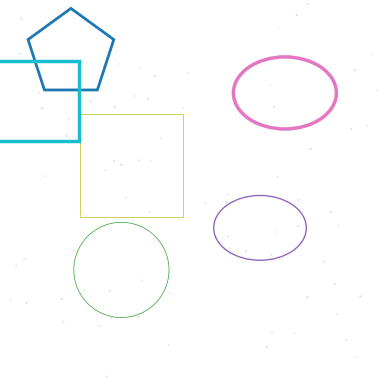[{"shape": "pentagon", "thickness": 2, "radius": 0.59, "center": [0.184, 0.861]}, {"shape": "circle", "thickness": 0.5, "radius": 0.62, "center": [0.315, 0.299]}, {"shape": "oval", "thickness": 1, "radius": 0.6, "center": [0.675, 0.408]}, {"shape": "oval", "thickness": 2.5, "radius": 0.67, "center": [0.74, 0.759]}, {"shape": "square", "thickness": 0.5, "radius": 0.67, "center": [0.342, 0.57]}, {"shape": "square", "thickness": 2.5, "radius": 0.52, "center": [0.101, 0.738]}]